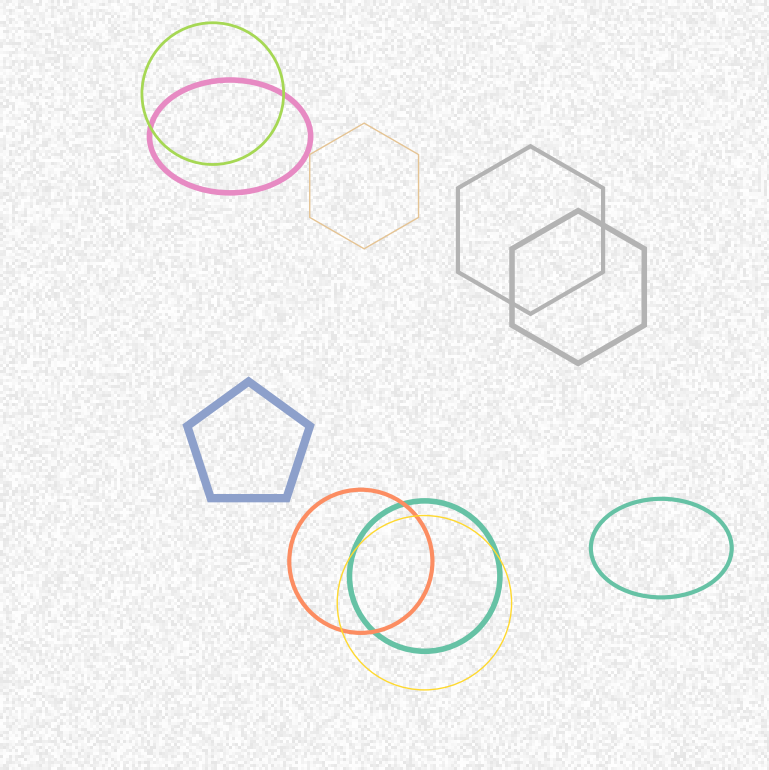[{"shape": "circle", "thickness": 2, "radius": 0.49, "center": [0.552, 0.252]}, {"shape": "oval", "thickness": 1.5, "radius": 0.46, "center": [0.859, 0.288]}, {"shape": "circle", "thickness": 1.5, "radius": 0.46, "center": [0.469, 0.271]}, {"shape": "pentagon", "thickness": 3, "radius": 0.42, "center": [0.323, 0.421]}, {"shape": "oval", "thickness": 2, "radius": 0.52, "center": [0.299, 0.823]}, {"shape": "circle", "thickness": 1, "radius": 0.46, "center": [0.276, 0.878]}, {"shape": "circle", "thickness": 0.5, "radius": 0.57, "center": [0.551, 0.217]}, {"shape": "hexagon", "thickness": 0.5, "radius": 0.41, "center": [0.473, 0.758]}, {"shape": "hexagon", "thickness": 1.5, "radius": 0.54, "center": [0.689, 0.701]}, {"shape": "hexagon", "thickness": 2, "radius": 0.5, "center": [0.751, 0.627]}]